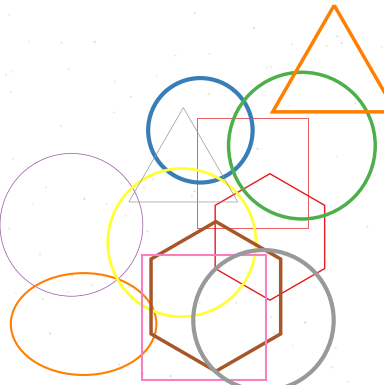[{"shape": "square", "thickness": 0.5, "radius": 0.72, "center": [0.656, 0.55]}, {"shape": "hexagon", "thickness": 1, "radius": 0.82, "center": [0.701, 0.385]}, {"shape": "circle", "thickness": 3, "radius": 0.68, "center": [0.52, 0.662]}, {"shape": "circle", "thickness": 2.5, "radius": 0.95, "center": [0.784, 0.622]}, {"shape": "circle", "thickness": 0.5, "radius": 0.93, "center": [0.186, 0.416]}, {"shape": "triangle", "thickness": 2.5, "radius": 0.92, "center": [0.868, 0.802]}, {"shape": "oval", "thickness": 1.5, "radius": 0.95, "center": [0.217, 0.158]}, {"shape": "circle", "thickness": 2, "radius": 0.96, "center": [0.472, 0.37]}, {"shape": "hexagon", "thickness": 2.5, "radius": 0.97, "center": [0.561, 0.23]}, {"shape": "square", "thickness": 1.5, "radius": 0.81, "center": [0.529, 0.175]}, {"shape": "triangle", "thickness": 0.5, "radius": 0.82, "center": [0.476, 0.557]}, {"shape": "circle", "thickness": 3, "radius": 0.91, "center": [0.684, 0.168]}]